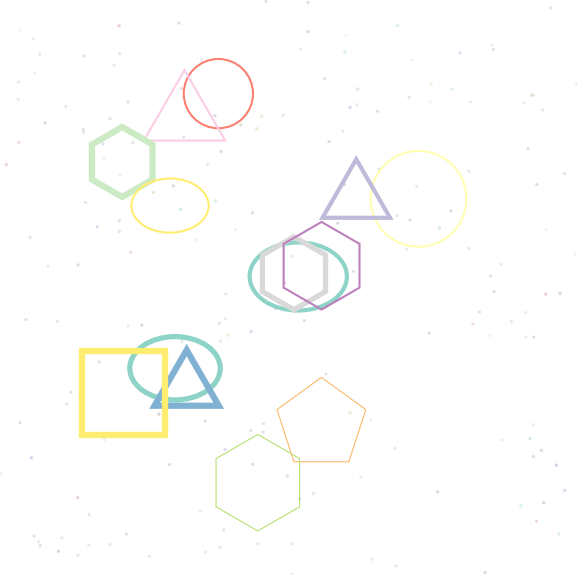[{"shape": "oval", "thickness": 2, "radius": 0.42, "center": [0.516, 0.52]}, {"shape": "oval", "thickness": 2.5, "radius": 0.39, "center": [0.303, 0.361]}, {"shape": "circle", "thickness": 1, "radius": 0.41, "center": [0.725, 0.655]}, {"shape": "triangle", "thickness": 2, "radius": 0.34, "center": [0.617, 0.656]}, {"shape": "circle", "thickness": 1, "radius": 0.3, "center": [0.378, 0.837]}, {"shape": "triangle", "thickness": 3, "radius": 0.32, "center": [0.323, 0.329]}, {"shape": "pentagon", "thickness": 0.5, "radius": 0.4, "center": [0.556, 0.265]}, {"shape": "hexagon", "thickness": 0.5, "radius": 0.42, "center": [0.446, 0.163]}, {"shape": "triangle", "thickness": 1, "radius": 0.41, "center": [0.319, 0.796]}, {"shape": "hexagon", "thickness": 2.5, "radius": 0.32, "center": [0.509, 0.526]}, {"shape": "hexagon", "thickness": 1, "radius": 0.38, "center": [0.557, 0.539]}, {"shape": "hexagon", "thickness": 3, "radius": 0.3, "center": [0.212, 0.719]}, {"shape": "square", "thickness": 3, "radius": 0.36, "center": [0.214, 0.318]}, {"shape": "oval", "thickness": 1, "radius": 0.33, "center": [0.294, 0.643]}]